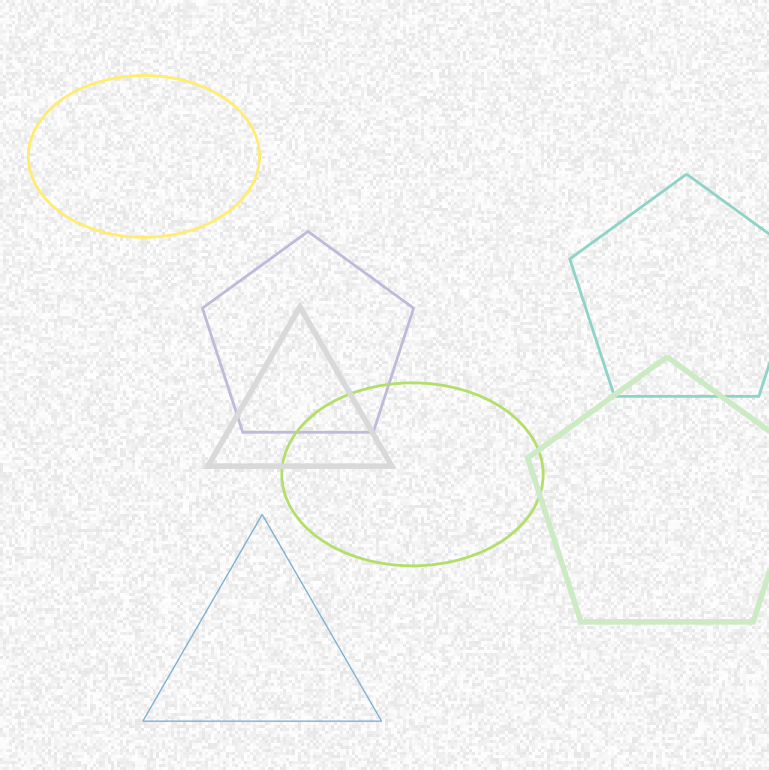[{"shape": "pentagon", "thickness": 1, "radius": 0.8, "center": [0.892, 0.614]}, {"shape": "pentagon", "thickness": 1, "radius": 0.72, "center": [0.4, 0.555]}, {"shape": "triangle", "thickness": 0.5, "radius": 0.89, "center": [0.341, 0.153]}, {"shape": "oval", "thickness": 1, "radius": 0.85, "center": [0.536, 0.384]}, {"shape": "triangle", "thickness": 2, "radius": 0.69, "center": [0.389, 0.464]}, {"shape": "pentagon", "thickness": 2, "radius": 0.95, "center": [0.866, 0.346]}, {"shape": "oval", "thickness": 1, "radius": 0.75, "center": [0.187, 0.797]}]